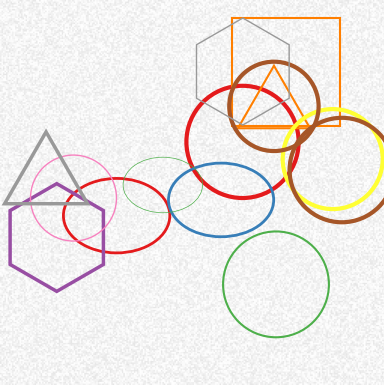[{"shape": "circle", "thickness": 3, "radius": 0.73, "center": [0.63, 0.631]}, {"shape": "oval", "thickness": 2, "radius": 0.69, "center": [0.303, 0.44]}, {"shape": "oval", "thickness": 2, "radius": 0.68, "center": [0.574, 0.481]}, {"shape": "circle", "thickness": 1.5, "radius": 0.69, "center": [0.717, 0.261]}, {"shape": "oval", "thickness": 0.5, "radius": 0.52, "center": [0.423, 0.52]}, {"shape": "hexagon", "thickness": 2.5, "radius": 0.7, "center": [0.147, 0.383]}, {"shape": "square", "thickness": 1.5, "radius": 0.7, "center": [0.744, 0.814]}, {"shape": "triangle", "thickness": 1.5, "radius": 0.54, "center": [0.712, 0.721]}, {"shape": "circle", "thickness": 3, "radius": 0.65, "center": [0.864, 0.587]}, {"shape": "circle", "thickness": 3, "radius": 0.68, "center": [0.888, 0.558]}, {"shape": "circle", "thickness": 3, "radius": 0.58, "center": [0.712, 0.724]}, {"shape": "circle", "thickness": 1, "radius": 0.56, "center": [0.191, 0.486]}, {"shape": "triangle", "thickness": 2.5, "radius": 0.62, "center": [0.12, 0.533]}, {"shape": "hexagon", "thickness": 1, "radius": 0.69, "center": [0.631, 0.814]}]